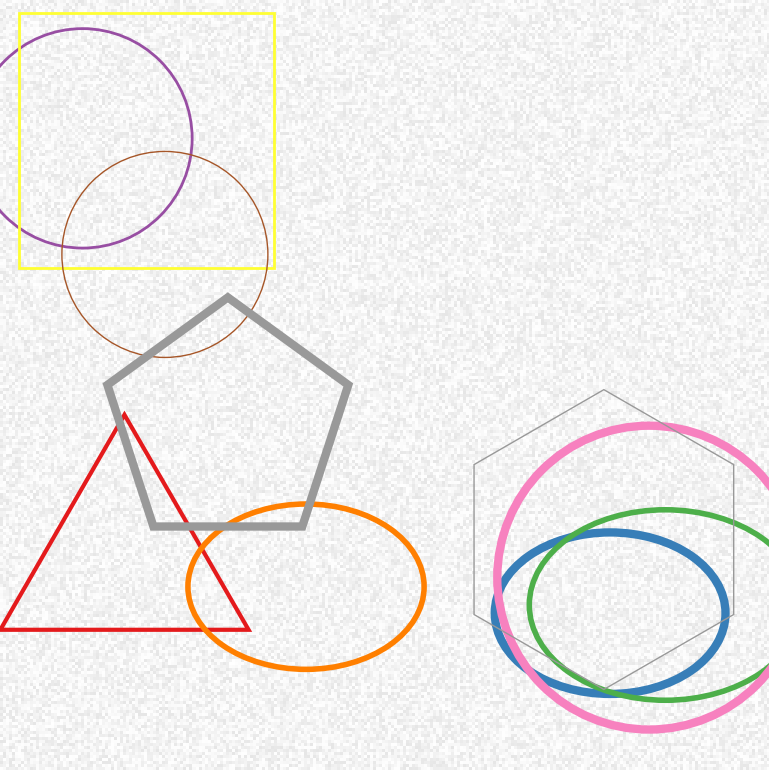[{"shape": "triangle", "thickness": 1.5, "radius": 0.93, "center": [0.162, 0.275]}, {"shape": "oval", "thickness": 3, "radius": 0.75, "center": [0.792, 0.204]}, {"shape": "oval", "thickness": 2, "radius": 0.88, "center": [0.864, 0.214]}, {"shape": "circle", "thickness": 1, "radius": 0.71, "center": [0.107, 0.82]}, {"shape": "oval", "thickness": 2, "radius": 0.77, "center": [0.397, 0.238]}, {"shape": "square", "thickness": 1, "radius": 0.83, "center": [0.19, 0.818]}, {"shape": "circle", "thickness": 0.5, "radius": 0.67, "center": [0.214, 0.67]}, {"shape": "circle", "thickness": 3, "radius": 0.99, "center": [0.843, 0.25]}, {"shape": "hexagon", "thickness": 0.5, "radius": 0.97, "center": [0.784, 0.299]}, {"shape": "pentagon", "thickness": 3, "radius": 0.82, "center": [0.296, 0.449]}]